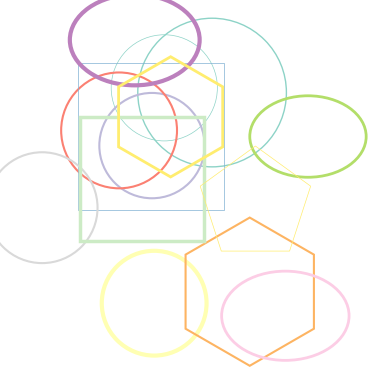[{"shape": "circle", "thickness": 0.5, "radius": 0.69, "center": [0.427, 0.772]}, {"shape": "circle", "thickness": 1, "radius": 0.97, "center": [0.551, 0.76]}, {"shape": "circle", "thickness": 3, "radius": 0.68, "center": [0.4, 0.212]}, {"shape": "circle", "thickness": 1.5, "radius": 0.68, "center": [0.395, 0.622]}, {"shape": "circle", "thickness": 1.5, "radius": 0.75, "center": [0.309, 0.661]}, {"shape": "square", "thickness": 0.5, "radius": 0.95, "center": [0.393, 0.646]}, {"shape": "hexagon", "thickness": 1.5, "radius": 0.96, "center": [0.649, 0.242]}, {"shape": "oval", "thickness": 2, "radius": 0.76, "center": [0.8, 0.645]}, {"shape": "oval", "thickness": 2, "radius": 0.83, "center": [0.741, 0.18]}, {"shape": "circle", "thickness": 1.5, "radius": 0.72, "center": [0.109, 0.461]}, {"shape": "oval", "thickness": 3, "radius": 0.84, "center": [0.35, 0.896]}, {"shape": "square", "thickness": 2.5, "radius": 0.8, "center": [0.37, 0.536]}, {"shape": "hexagon", "thickness": 2, "radius": 0.78, "center": [0.443, 0.697]}, {"shape": "pentagon", "thickness": 0.5, "radius": 0.75, "center": [0.663, 0.47]}]